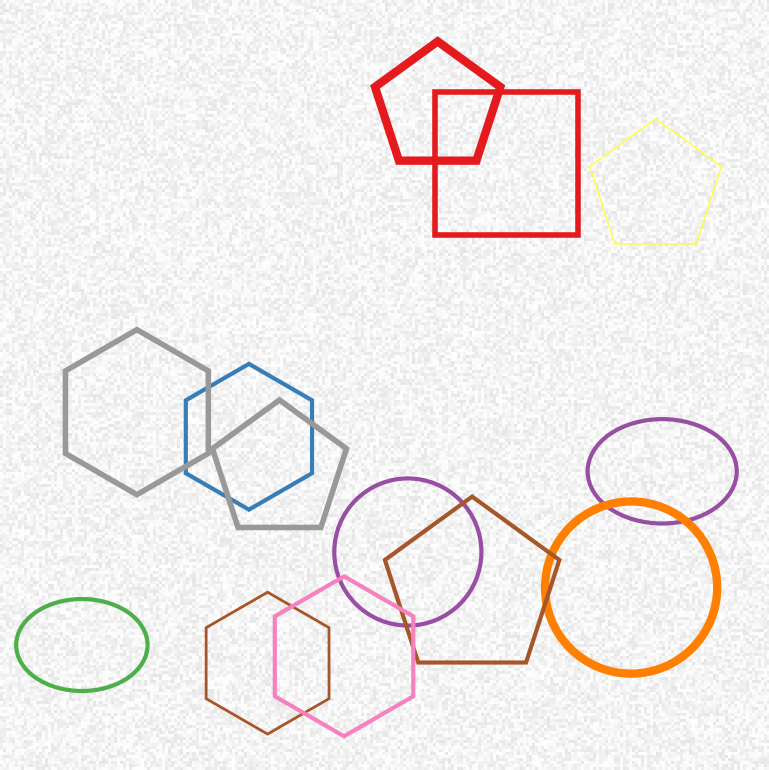[{"shape": "pentagon", "thickness": 3, "radius": 0.43, "center": [0.568, 0.861]}, {"shape": "square", "thickness": 2, "radius": 0.47, "center": [0.658, 0.788]}, {"shape": "hexagon", "thickness": 1.5, "radius": 0.47, "center": [0.323, 0.433]}, {"shape": "oval", "thickness": 1.5, "radius": 0.43, "center": [0.106, 0.162]}, {"shape": "oval", "thickness": 1.5, "radius": 0.48, "center": [0.86, 0.388]}, {"shape": "circle", "thickness": 1.5, "radius": 0.48, "center": [0.53, 0.283]}, {"shape": "circle", "thickness": 3, "radius": 0.56, "center": [0.82, 0.237]}, {"shape": "pentagon", "thickness": 0.5, "radius": 0.45, "center": [0.851, 0.756]}, {"shape": "pentagon", "thickness": 1.5, "radius": 0.6, "center": [0.613, 0.236]}, {"shape": "hexagon", "thickness": 1, "radius": 0.46, "center": [0.348, 0.139]}, {"shape": "hexagon", "thickness": 1.5, "radius": 0.52, "center": [0.447, 0.148]}, {"shape": "hexagon", "thickness": 2, "radius": 0.54, "center": [0.178, 0.465]}, {"shape": "pentagon", "thickness": 2, "radius": 0.46, "center": [0.363, 0.389]}]